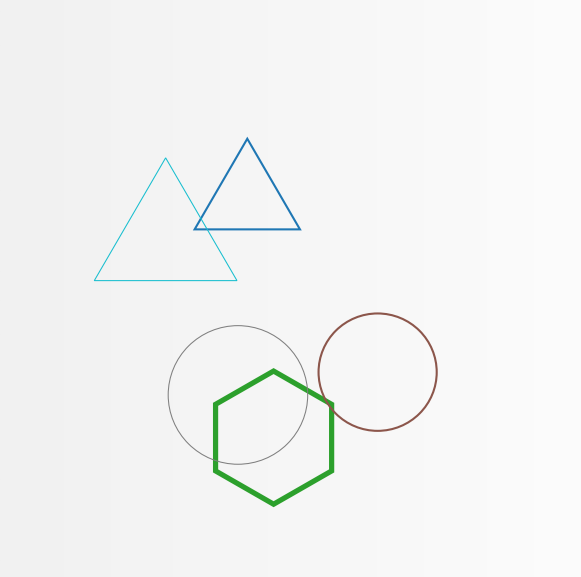[{"shape": "triangle", "thickness": 1, "radius": 0.52, "center": [0.425, 0.654]}, {"shape": "hexagon", "thickness": 2.5, "radius": 0.58, "center": [0.471, 0.241]}, {"shape": "circle", "thickness": 1, "radius": 0.51, "center": [0.65, 0.355]}, {"shape": "circle", "thickness": 0.5, "radius": 0.6, "center": [0.409, 0.315]}, {"shape": "triangle", "thickness": 0.5, "radius": 0.71, "center": [0.285, 0.584]}]